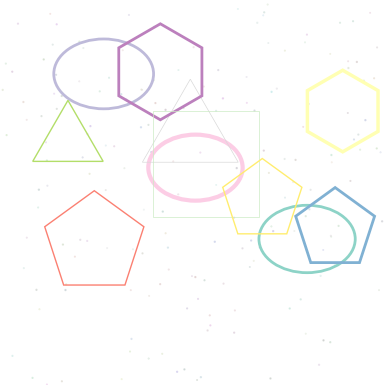[{"shape": "oval", "thickness": 2, "radius": 0.63, "center": [0.798, 0.379]}, {"shape": "hexagon", "thickness": 2.5, "radius": 0.53, "center": [0.89, 0.712]}, {"shape": "oval", "thickness": 2, "radius": 0.65, "center": [0.269, 0.808]}, {"shape": "pentagon", "thickness": 1, "radius": 0.68, "center": [0.245, 0.369]}, {"shape": "pentagon", "thickness": 2, "radius": 0.54, "center": [0.87, 0.405]}, {"shape": "triangle", "thickness": 1, "radius": 0.53, "center": [0.176, 0.634]}, {"shape": "oval", "thickness": 3, "radius": 0.61, "center": [0.508, 0.565]}, {"shape": "triangle", "thickness": 0.5, "radius": 0.72, "center": [0.494, 0.651]}, {"shape": "hexagon", "thickness": 2, "radius": 0.62, "center": [0.416, 0.813]}, {"shape": "square", "thickness": 0.5, "radius": 0.69, "center": [0.536, 0.573]}, {"shape": "pentagon", "thickness": 1, "radius": 0.54, "center": [0.681, 0.48]}]